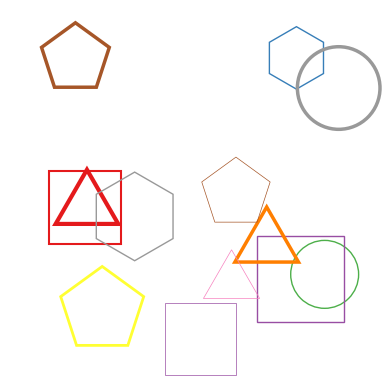[{"shape": "triangle", "thickness": 3, "radius": 0.47, "center": [0.226, 0.465]}, {"shape": "square", "thickness": 1.5, "radius": 0.47, "center": [0.221, 0.462]}, {"shape": "hexagon", "thickness": 1, "radius": 0.41, "center": [0.77, 0.85]}, {"shape": "circle", "thickness": 1, "radius": 0.44, "center": [0.843, 0.287]}, {"shape": "square", "thickness": 0.5, "radius": 0.46, "center": [0.521, 0.119]}, {"shape": "square", "thickness": 1, "radius": 0.56, "center": [0.781, 0.275]}, {"shape": "triangle", "thickness": 2.5, "radius": 0.48, "center": [0.693, 0.367]}, {"shape": "pentagon", "thickness": 2, "radius": 0.57, "center": [0.265, 0.195]}, {"shape": "pentagon", "thickness": 0.5, "radius": 0.47, "center": [0.613, 0.499]}, {"shape": "pentagon", "thickness": 2.5, "radius": 0.46, "center": [0.196, 0.848]}, {"shape": "triangle", "thickness": 0.5, "radius": 0.42, "center": [0.601, 0.267]}, {"shape": "hexagon", "thickness": 1, "radius": 0.58, "center": [0.35, 0.438]}, {"shape": "circle", "thickness": 2.5, "radius": 0.54, "center": [0.88, 0.771]}]